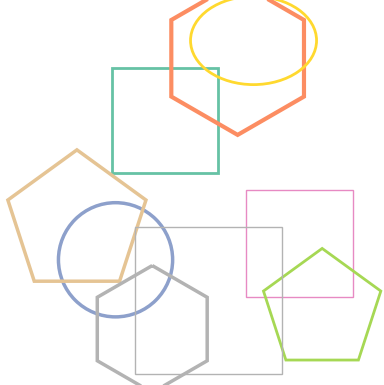[{"shape": "square", "thickness": 2, "radius": 0.69, "center": [0.428, 0.687]}, {"shape": "hexagon", "thickness": 3, "radius": 0.99, "center": [0.617, 0.849]}, {"shape": "circle", "thickness": 2.5, "radius": 0.74, "center": [0.3, 0.325]}, {"shape": "square", "thickness": 1, "radius": 0.69, "center": [0.778, 0.367]}, {"shape": "pentagon", "thickness": 2, "radius": 0.8, "center": [0.837, 0.194]}, {"shape": "oval", "thickness": 2, "radius": 0.82, "center": [0.659, 0.895]}, {"shape": "pentagon", "thickness": 2.5, "radius": 0.94, "center": [0.2, 0.422]}, {"shape": "square", "thickness": 1, "radius": 0.95, "center": [0.542, 0.219]}, {"shape": "hexagon", "thickness": 2.5, "radius": 0.82, "center": [0.395, 0.145]}]